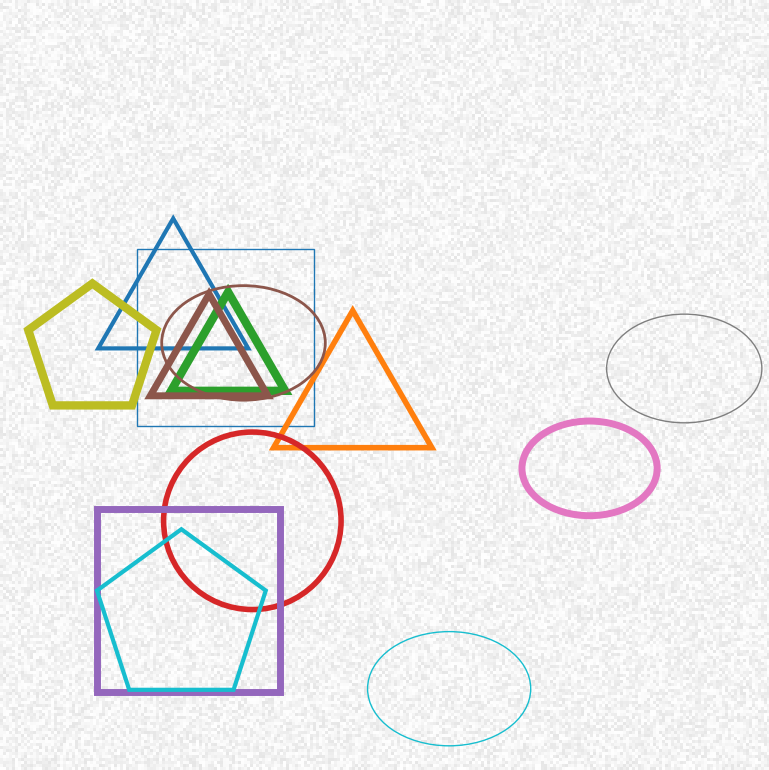[{"shape": "triangle", "thickness": 1.5, "radius": 0.56, "center": [0.225, 0.604]}, {"shape": "square", "thickness": 0.5, "radius": 0.57, "center": [0.293, 0.561]}, {"shape": "triangle", "thickness": 2, "radius": 0.59, "center": [0.458, 0.478]}, {"shape": "triangle", "thickness": 3, "radius": 0.43, "center": [0.296, 0.535]}, {"shape": "circle", "thickness": 2, "radius": 0.58, "center": [0.328, 0.324]}, {"shape": "square", "thickness": 2.5, "radius": 0.59, "center": [0.245, 0.22]}, {"shape": "oval", "thickness": 1, "radius": 0.53, "center": [0.316, 0.555]}, {"shape": "triangle", "thickness": 2.5, "radius": 0.44, "center": [0.272, 0.53]}, {"shape": "oval", "thickness": 2.5, "radius": 0.44, "center": [0.766, 0.392]}, {"shape": "oval", "thickness": 0.5, "radius": 0.5, "center": [0.889, 0.521]}, {"shape": "pentagon", "thickness": 3, "radius": 0.44, "center": [0.12, 0.544]}, {"shape": "oval", "thickness": 0.5, "radius": 0.53, "center": [0.583, 0.106]}, {"shape": "pentagon", "thickness": 1.5, "radius": 0.58, "center": [0.236, 0.197]}]